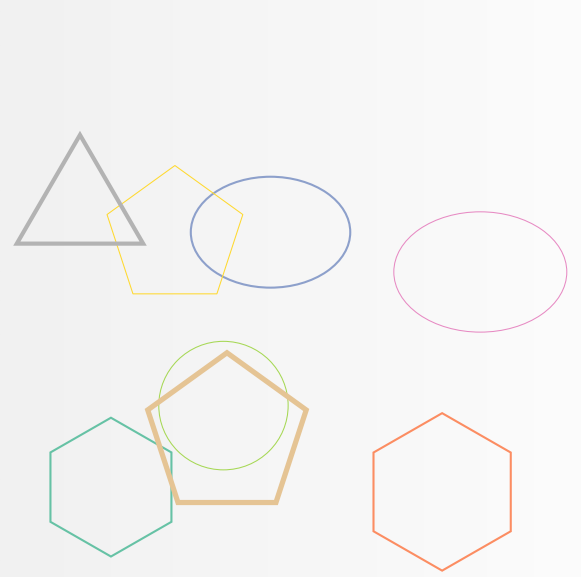[{"shape": "hexagon", "thickness": 1, "radius": 0.6, "center": [0.191, 0.156]}, {"shape": "hexagon", "thickness": 1, "radius": 0.68, "center": [0.761, 0.147]}, {"shape": "oval", "thickness": 1, "radius": 0.69, "center": [0.465, 0.597]}, {"shape": "oval", "thickness": 0.5, "radius": 0.74, "center": [0.826, 0.528]}, {"shape": "circle", "thickness": 0.5, "radius": 0.56, "center": [0.384, 0.297]}, {"shape": "pentagon", "thickness": 0.5, "radius": 0.61, "center": [0.301, 0.59]}, {"shape": "pentagon", "thickness": 2.5, "radius": 0.72, "center": [0.39, 0.245]}, {"shape": "triangle", "thickness": 2, "radius": 0.63, "center": [0.138, 0.64]}]